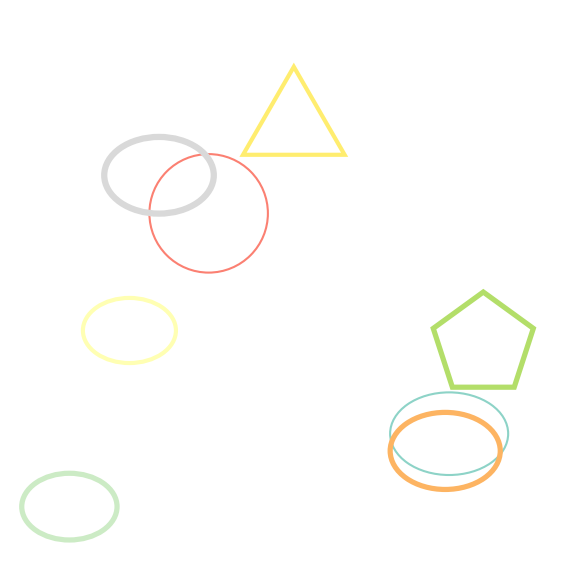[{"shape": "oval", "thickness": 1, "radius": 0.51, "center": [0.778, 0.248]}, {"shape": "oval", "thickness": 2, "radius": 0.4, "center": [0.224, 0.427]}, {"shape": "circle", "thickness": 1, "radius": 0.51, "center": [0.361, 0.63]}, {"shape": "oval", "thickness": 2.5, "radius": 0.48, "center": [0.771, 0.218]}, {"shape": "pentagon", "thickness": 2.5, "radius": 0.46, "center": [0.837, 0.402]}, {"shape": "oval", "thickness": 3, "radius": 0.47, "center": [0.275, 0.696]}, {"shape": "oval", "thickness": 2.5, "radius": 0.41, "center": [0.12, 0.122]}, {"shape": "triangle", "thickness": 2, "radius": 0.51, "center": [0.509, 0.782]}]